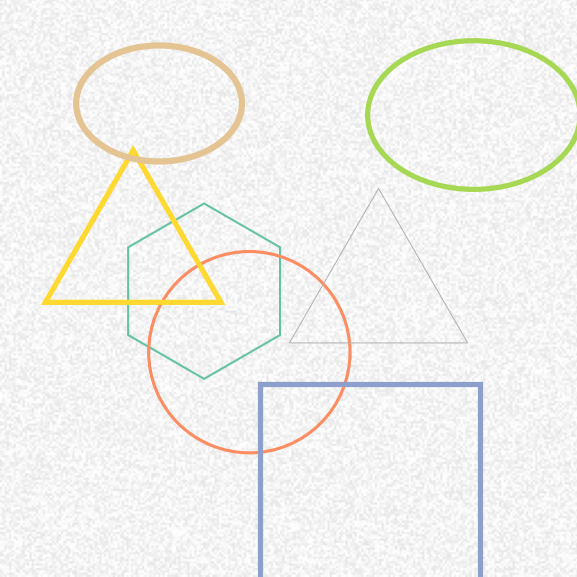[{"shape": "hexagon", "thickness": 1, "radius": 0.76, "center": [0.353, 0.495]}, {"shape": "circle", "thickness": 1.5, "radius": 0.87, "center": [0.432, 0.389]}, {"shape": "square", "thickness": 2.5, "radius": 0.95, "center": [0.64, 0.144]}, {"shape": "oval", "thickness": 2.5, "radius": 0.92, "center": [0.821, 0.8]}, {"shape": "triangle", "thickness": 2.5, "radius": 0.88, "center": [0.231, 0.563]}, {"shape": "oval", "thickness": 3, "radius": 0.72, "center": [0.275, 0.82]}, {"shape": "triangle", "thickness": 0.5, "radius": 0.89, "center": [0.655, 0.494]}]